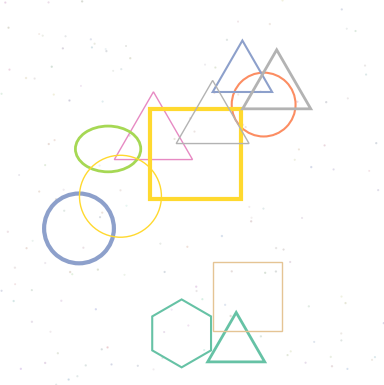[{"shape": "hexagon", "thickness": 1.5, "radius": 0.44, "center": [0.472, 0.134]}, {"shape": "triangle", "thickness": 2, "radius": 0.43, "center": [0.613, 0.103]}, {"shape": "circle", "thickness": 1.5, "radius": 0.41, "center": [0.685, 0.728]}, {"shape": "circle", "thickness": 3, "radius": 0.45, "center": [0.205, 0.407]}, {"shape": "triangle", "thickness": 1.5, "radius": 0.45, "center": [0.63, 0.806]}, {"shape": "triangle", "thickness": 1, "radius": 0.59, "center": [0.399, 0.644]}, {"shape": "oval", "thickness": 2, "radius": 0.42, "center": [0.281, 0.613]}, {"shape": "square", "thickness": 3, "radius": 0.59, "center": [0.509, 0.6]}, {"shape": "circle", "thickness": 1, "radius": 0.53, "center": [0.313, 0.49]}, {"shape": "square", "thickness": 1, "radius": 0.44, "center": [0.643, 0.23]}, {"shape": "triangle", "thickness": 1, "radius": 0.55, "center": [0.552, 0.682]}, {"shape": "triangle", "thickness": 2, "radius": 0.51, "center": [0.719, 0.768]}]